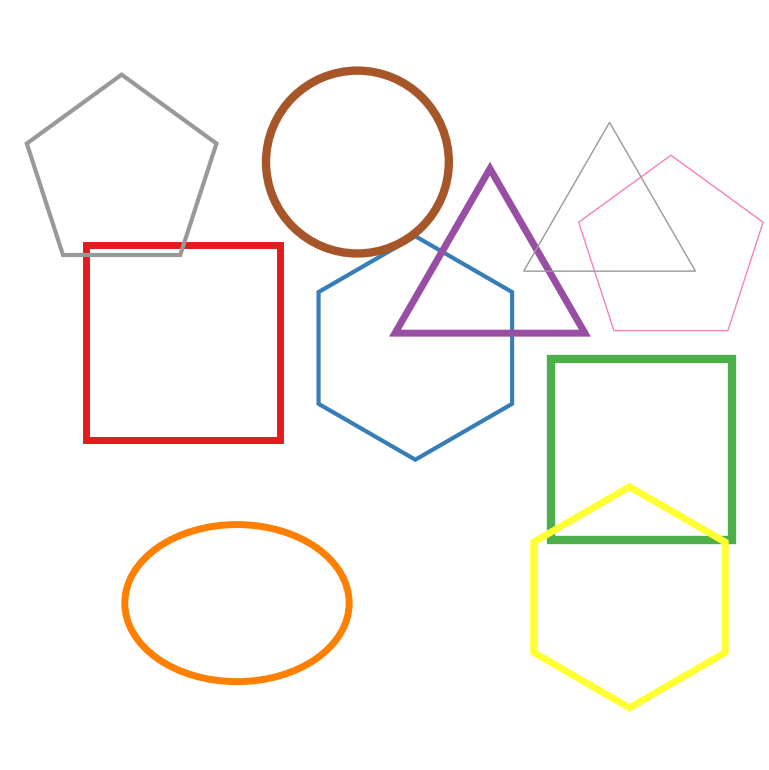[{"shape": "square", "thickness": 2.5, "radius": 0.63, "center": [0.238, 0.555]}, {"shape": "hexagon", "thickness": 1.5, "radius": 0.73, "center": [0.539, 0.548]}, {"shape": "square", "thickness": 3, "radius": 0.59, "center": [0.834, 0.416]}, {"shape": "triangle", "thickness": 2.5, "radius": 0.71, "center": [0.636, 0.639]}, {"shape": "oval", "thickness": 2.5, "radius": 0.73, "center": [0.308, 0.217]}, {"shape": "hexagon", "thickness": 2.5, "radius": 0.72, "center": [0.818, 0.224]}, {"shape": "circle", "thickness": 3, "radius": 0.59, "center": [0.464, 0.79]}, {"shape": "pentagon", "thickness": 0.5, "radius": 0.63, "center": [0.871, 0.672]}, {"shape": "pentagon", "thickness": 1.5, "radius": 0.65, "center": [0.158, 0.774]}, {"shape": "triangle", "thickness": 0.5, "radius": 0.64, "center": [0.792, 0.712]}]